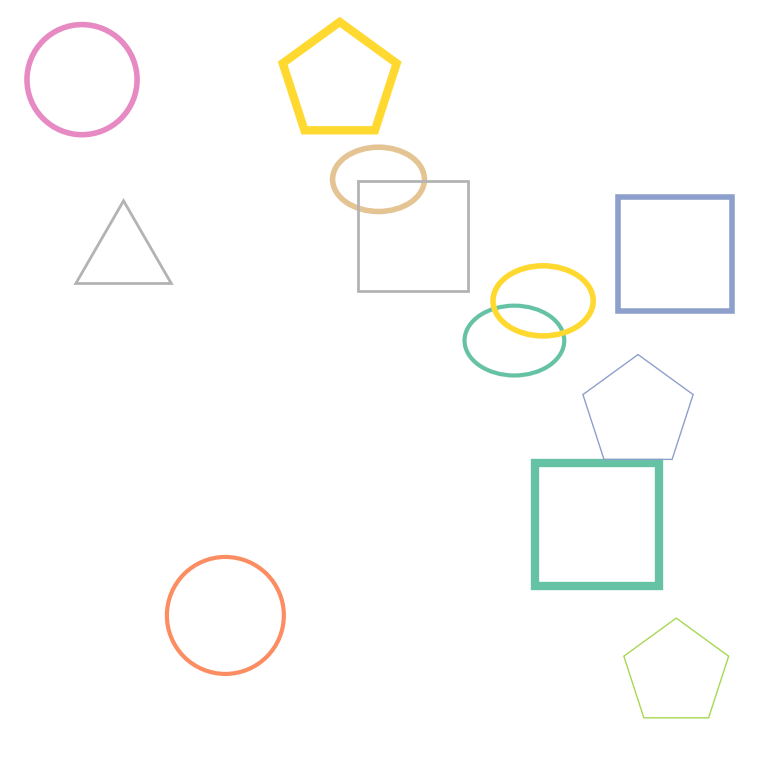[{"shape": "square", "thickness": 3, "radius": 0.4, "center": [0.775, 0.319]}, {"shape": "oval", "thickness": 1.5, "radius": 0.32, "center": [0.668, 0.558]}, {"shape": "circle", "thickness": 1.5, "radius": 0.38, "center": [0.293, 0.201]}, {"shape": "square", "thickness": 2, "radius": 0.37, "center": [0.877, 0.67]}, {"shape": "pentagon", "thickness": 0.5, "radius": 0.38, "center": [0.829, 0.464]}, {"shape": "circle", "thickness": 2, "radius": 0.36, "center": [0.107, 0.897]}, {"shape": "pentagon", "thickness": 0.5, "radius": 0.36, "center": [0.878, 0.126]}, {"shape": "pentagon", "thickness": 3, "radius": 0.39, "center": [0.441, 0.894]}, {"shape": "oval", "thickness": 2, "radius": 0.33, "center": [0.705, 0.609]}, {"shape": "oval", "thickness": 2, "radius": 0.3, "center": [0.492, 0.767]}, {"shape": "triangle", "thickness": 1, "radius": 0.36, "center": [0.16, 0.668]}, {"shape": "square", "thickness": 1, "radius": 0.36, "center": [0.536, 0.694]}]